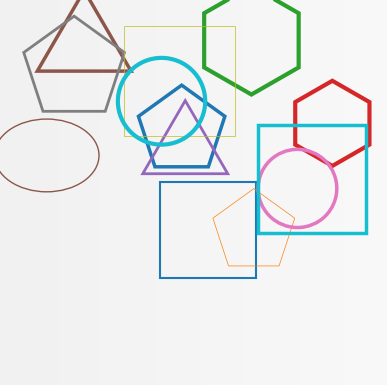[{"shape": "pentagon", "thickness": 2.5, "radius": 0.59, "center": [0.469, 0.662]}, {"shape": "square", "thickness": 1.5, "radius": 0.62, "center": [0.537, 0.403]}, {"shape": "pentagon", "thickness": 0.5, "radius": 0.55, "center": [0.655, 0.399]}, {"shape": "hexagon", "thickness": 3, "radius": 0.7, "center": [0.649, 0.895]}, {"shape": "hexagon", "thickness": 3, "radius": 0.55, "center": [0.858, 0.68]}, {"shape": "triangle", "thickness": 2, "radius": 0.63, "center": [0.478, 0.612]}, {"shape": "oval", "thickness": 1, "radius": 0.67, "center": [0.121, 0.596]}, {"shape": "triangle", "thickness": 2.5, "radius": 0.7, "center": [0.217, 0.885]}, {"shape": "circle", "thickness": 2.5, "radius": 0.51, "center": [0.768, 0.511]}, {"shape": "pentagon", "thickness": 2, "radius": 0.68, "center": [0.191, 0.821]}, {"shape": "square", "thickness": 0.5, "radius": 0.72, "center": [0.463, 0.789]}, {"shape": "square", "thickness": 2.5, "radius": 0.7, "center": [0.805, 0.535]}, {"shape": "circle", "thickness": 3, "radius": 0.56, "center": [0.417, 0.737]}]